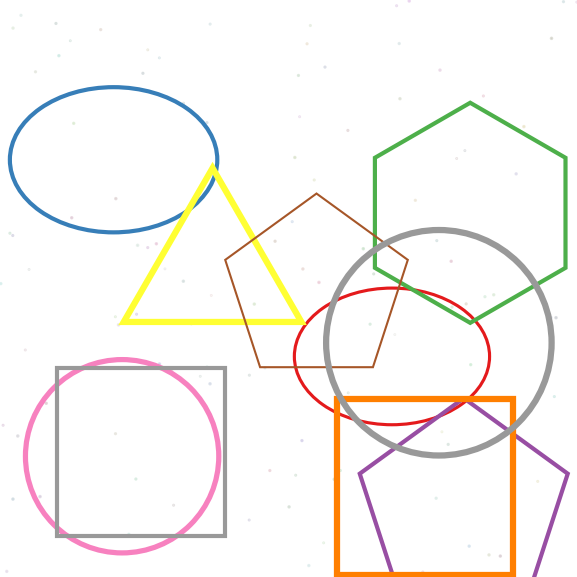[{"shape": "oval", "thickness": 1.5, "radius": 0.85, "center": [0.679, 0.382]}, {"shape": "oval", "thickness": 2, "radius": 0.9, "center": [0.197, 0.722]}, {"shape": "hexagon", "thickness": 2, "radius": 0.95, "center": [0.814, 0.631]}, {"shape": "pentagon", "thickness": 2, "radius": 0.95, "center": [0.803, 0.12]}, {"shape": "square", "thickness": 3, "radius": 0.76, "center": [0.737, 0.156]}, {"shape": "triangle", "thickness": 3, "radius": 0.89, "center": [0.368, 0.53]}, {"shape": "pentagon", "thickness": 1, "radius": 0.83, "center": [0.548, 0.498]}, {"shape": "circle", "thickness": 2.5, "radius": 0.84, "center": [0.211, 0.209]}, {"shape": "circle", "thickness": 3, "radius": 0.98, "center": [0.76, 0.406]}, {"shape": "square", "thickness": 2, "radius": 0.73, "center": [0.244, 0.216]}]